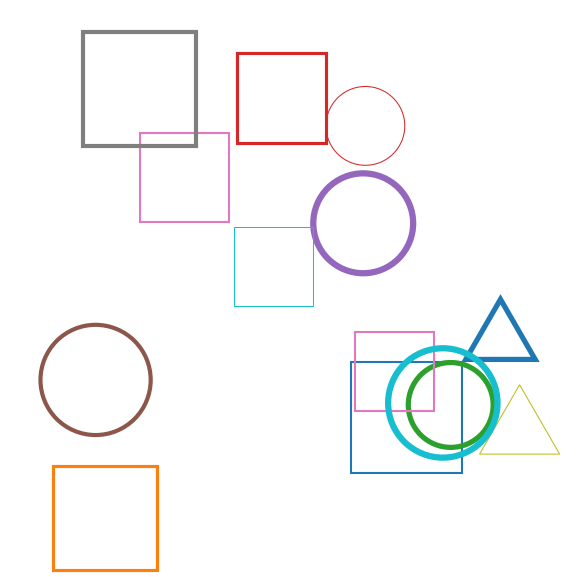[{"shape": "square", "thickness": 1, "radius": 0.48, "center": [0.704, 0.277]}, {"shape": "triangle", "thickness": 2.5, "radius": 0.35, "center": [0.867, 0.411]}, {"shape": "square", "thickness": 1.5, "radius": 0.45, "center": [0.181, 0.102]}, {"shape": "circle", "thickness": 2.5, "radius": 0.37, "center": [0.78, 0.298]}, {"shape": "square", "thickness": 1.5, "radius": 0.39, "center": [0.488, 0.83]}, {"shape": "circle", "thickness": 0.5, "radius": 0.34, "center": [0.633, 0.781]}, {"shape": "circle", "thickness": 3, "radius": 0.43, "center": [0.629, 0.612]}, {"shape": "circle", "thickness": 2, "radius": 0.48, "center": [0.166, 0.341]}, {"shape": "square", "thickness": 1, "radius": 0.34, "center": [0.683, 0.356]}, {"shape": "square", "thickness": 1, "radius": 0.38, "center": [0.32, 0.692]}, {"shape": "square", "thickness": 2, "radius": 0.49, "center": [0.242, 0.845]}, {"shape": "triangle", "thickness": 0.5, "radius": 0.4, "center": [0.9, 0.253]}, {"shape": "circle", "thickness": 3, "radius": 0.47, "center": [0.767, 0.301]}, {"shape": "square", "thickness": 0.5, "radius": 0.34, "center": [0.473, 0.538]}]